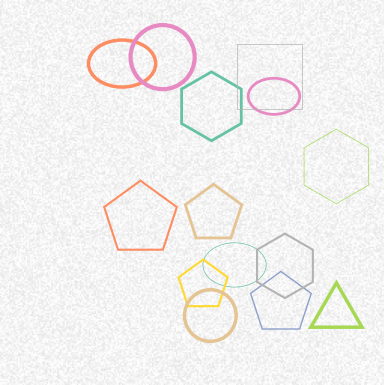[{"shape": "oval", "thickness": 0.5, "radius": 0.41, "center": [0.609, 0.312]}, {"shape": "hexagon", "thickness": 2, "radius": 0.45, "center": [0.549, 0.724]}, {"shape": "pentagon", "thickness": 1.5, "radius": 0.5, "center": [0.365, 0.432]}, {"shape": "oval", "thickness": 2.5, "radius": 0.44, "center": [0.317, 0.835]}, {"shape": "pentagon", "thickness": 1, "radius": 0.41, "center": [0.73, 0.212]}, {"shape": "circle", "thickness": 3, "radius": 0.42, "center": [0.422, 0.852]}, {"shape": "oval", "thickness": 2, "radius": 0.33, "center": [0.712, 0.75]}, {"shape": "triangle", "thickness": 2.5, "radius": 0.38, "center": [0.874, 0.189]}, {"shape": "hexagon", "thickness": 0.5, "radius": 0.48, "center": [0.874, 0.568]}, {"shape": "pentagon", "thickness": 1.5, "radius": 0.34, "center": [0.528, 0.259]}, {"shape": "circle", "thickness": 2.5, "radius": 0.34, "center": [0.546, 0.18]}, {"shape": "pentagon", "thickness": 2, "radius": 0.39, "center": [0.555, 0.444]}, {"shape": "square", "thickness": 0.5, "radius": 0.42, "center": [0.7, 0.802]}, {"shape": "hexagon", "thickness": 1.5, "radius": 0.42, "center": [0.74, 0.309]}]